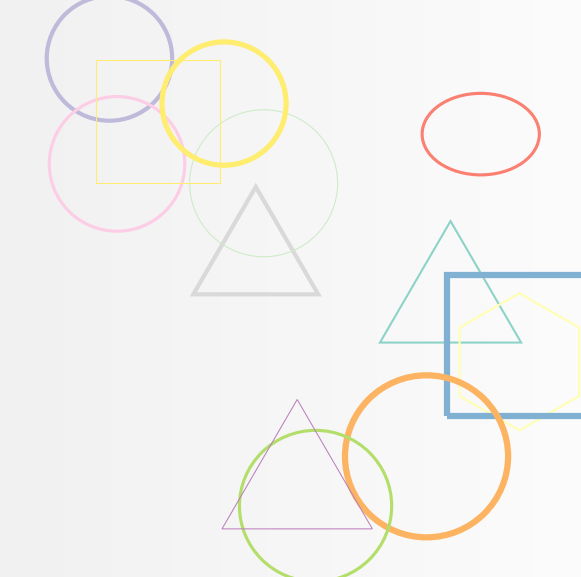[{"shape": "triangle", "thickness": 1, "radius": 0.7, "center": [0.775, 0.476]}, {"shape": "hexagon", "thickness": 1, "radius": 0.59, "center": [0.893, 0.373]}, {"shape": "circle", "thickness": 2, "radius": 0.54, "center": [0.188, 0.898]}, {"shape": "oval", "thickness": 1.5, "radius": 0.5, "center": [0.827, 0.767]}, {"shape": "square", "thickness": 3, "radius": 0.61, "center": [0.892, 0.401]}, {"shape": "circle", "thickness": 3, "radius": 0.7, "center": [0.734, 0.209]}, {"shape": "circle", "thickness": 1.5, "radius": 0.65, "center": [0.543, 0.123]}, {"shape": "circle", "thickness": 1.5, "radius": 0.58, "center": [0.201, 0.715]}, {"shape": "triangle", "thickness": 2, "radius": 0.62, "center": [0.44, 0.552]}, {"shape": "triangle", "thickness": 0.5, "radius": 0.75, "center": [0.511, 0.158]}, {"shape": "circle", "thickness": 0.5, "radius": 0.64, "center": [0.454, 0.682]}, {"shape": "square", "thickness": 0.5, "radius": 0.53, "center": [0.272, 0.789]}, {"shape": "circle", "thickness": 2.5, "radius": 0.53, "center": [0.385, 0.82]}]